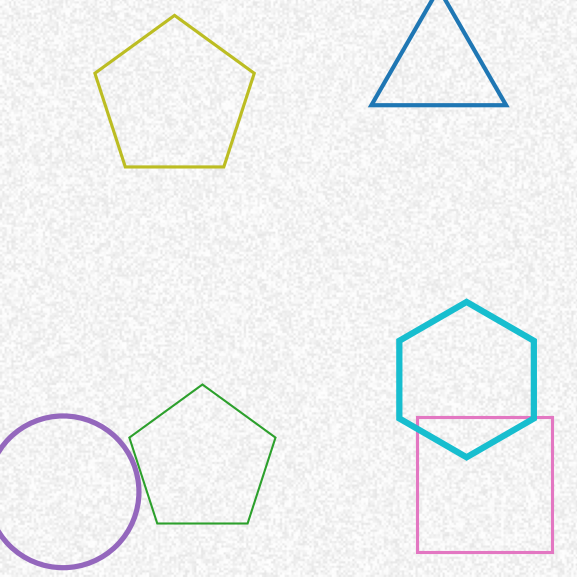[{"shape": "triangle", "thickness": 2, "radius": 0.67, "center": [0.76, 0.884]}, {"shape": "pentagon", "thickness": 1, "radius": 0.67, "center": [0.351, 0.2]}, {"shape": "circle", "thickness": 2.5, "radius": 0.66, "center": [0.109, 0.147]}, {"shape": "square", "thickness": 1.5, "radius": 0.59, "center": [0.839, 0.161]}, {"shape": "pentagon", "thickness": 1.5, "radius": 0.73, "center": [0.302, 0.827]}, {"shape": "hexagon", "thickness": 3, "radius": 0.67, "center": [0.808, 0.342]}]